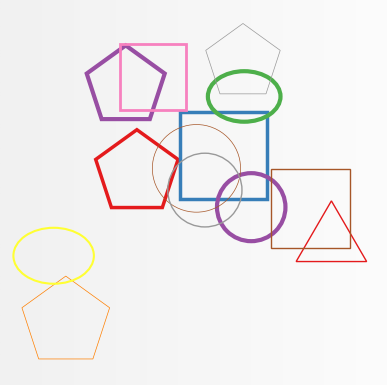[{"shape": "triangle", "thickness": 1, "radius": 0.53, "center": [0.855, 0.373]}, {"shape": "pentagon", "thickness": 2.5, "radius": 0.56, "center": [0.353, 0.551]}, {"shape": "square", "thickness": 2.5, "radius": 0.56, "center": [0.577, 0.596]}, {"shape": "oval", "thickness": 3, "radius": 0.47, "center": [0.63, 0.749]}, {"shape": "circle", "thickness": 3, "radius": 0.44, "center": [0.648, 0.462]}, {"shape": "pentagon", "thickness": 3, "radius": 0.53, "center": [0.324, 0.776]}, {"shape": "pentagon", "thickness": 0.5, "radius": 0.59, "center": [0.17, 0.164]}, {"shape": "oval", "thickness": 1.5, "radius": 0.52, "center": [0.138, 0.336]}, {"shape": "circle", "thickness": 0.5, "radius": 0.57, "center": [0.507, 0.563]}, {"shape": "square", "thickness": 1, "radius": 0.51, "center": [0.802, 0.457]}, {"shape": "square", "thickness": 2, "radius": 0.43, "center": [0.395, 0.799]}, {"shape": "pentagon", "thickness": 0.5, "radius": 0.51, "center": [0.627, 0.838]}, {"shape": "circle", "thickness": 1, "radius": 0.48, "center": [0.529, 0.506]}]